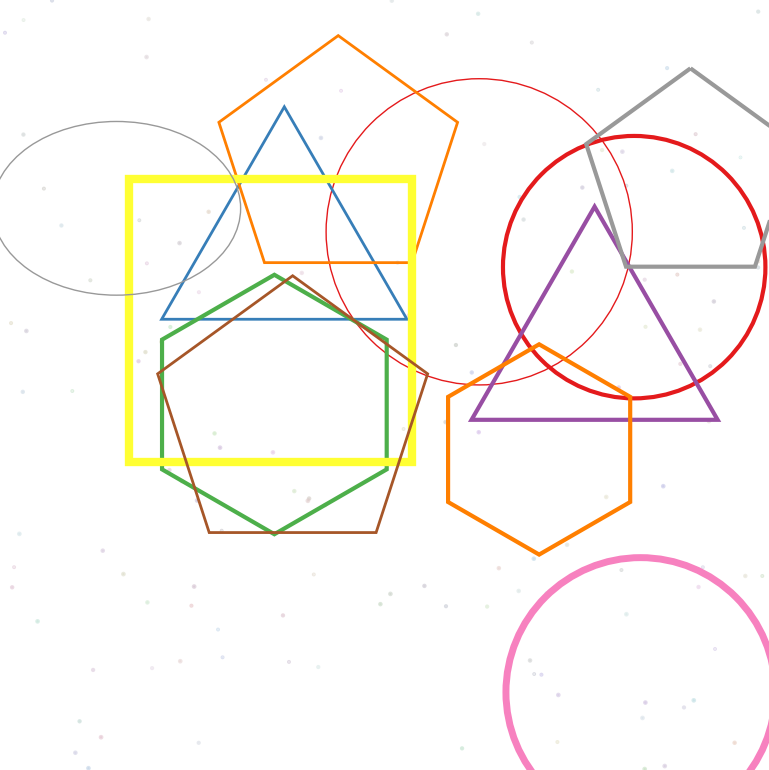[{"shape": "circle", "thickness": 0.5, "radius": 0.99, "center": [0.622, 0.699]}, {"shape": "circle", "thickness": 1.5, "radius": 0.85, "center": [0.824, 0.653]}, {"shape": "triangle", "thickness": 1, "radius": 0.92, "center": [0.369, 0.677]}, {"shape": "hexagon", "thickness": 1.5, "radius": 0.84, "center": [0.356, 0.475]}, {"shape": "triangle", "thickness": 1.5, "radius": 0.92, "center": [0.772, 0.547]}, {"shape": "pentagon", "thickness": 1, "radius": 0.81, "center": [0.439, 0.791]}, {"shape": "hexagon", "thickness": 1.5, "radius": 0.68, "center": [0.7, 0.416]}, {"shape": "square", "thickness": 3, "radius": 0.92, "center": [0.351, 0.584]}, {"shape": "pentagon", "thickness": 1, "radius": 0.92, "center": [0.38, 0.458]}, {"shape": "circle", "thickness": 2.5, "radius": 0.87, "center": [0.832, 0.101]}, {"shape": "oval", "thickness": 0.5, "radius": 0.81, "center": [0.151, 0.729]}, {"shape": "pentagon", "thickness": 1.5, "radius": 0.71, "center": [0.897, 0.769]}]